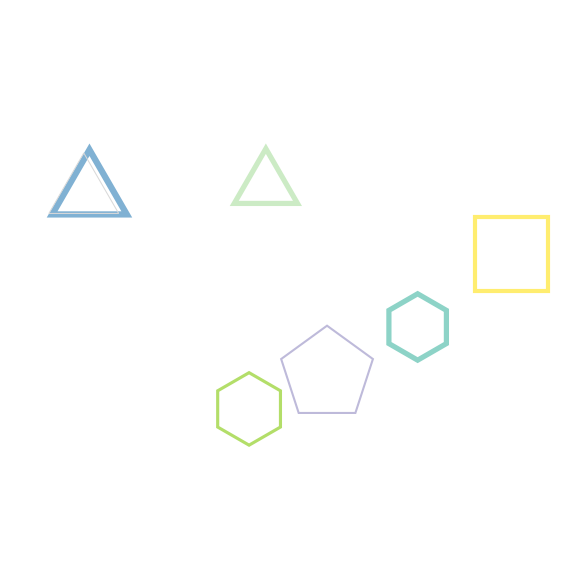[{"shape": "hexagon", "thickness": 2.5, "radius": 0.29, "center": [0.723, 0.433]}, {"shape": "pentagon", "thickness": 1, "radius": 0.42, "center": [0.566, 0.352]}, {"shape": "triangle", "thickness": 3, "radius": 0.37, "center": [0.155, 0.665]}, {"shape": "hexagon", "thickness": 1.5, "radius": 0.31, "center": [0.431, 0.291]}, {"shape": "triangle", "thickness": 0.5, "radius": 0.35, "center": [0.145, 0.664]}, {"shape": "triangle", "thickness": 2.5, "radius": 0.32, "center": [0.46, 0.678]}, {"shape": "square", "thickness": 2, "radius": 0.32, "center": [0.886, 0.559]}]